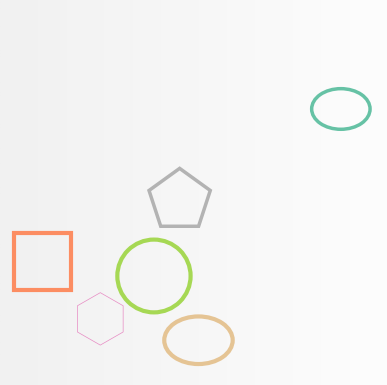[{"shape": "oval", "thickness": 2.5, "radius": 0.38, "center": [0.88, 0.717]}, {"shape": "square", "thickness": 3, "radius": 0.37, "center": [0.111, 0.321]}, {"shape": "hexagon", "thickness": 0.5, "radius": 0.34, "center": [0.259, 0.172]}, {"shape": "circle", "thickness": 3, "radius": 0.47, "center": [0.397, 0.283]}, {"shape": "oval", "thickness": 3, "radius": 0.44, "center": [0.512, 0.116]}, {"shape": "pentagon", "thickness": 2.5, "radius": 0.42, "center": [0.464, 0.48]}]